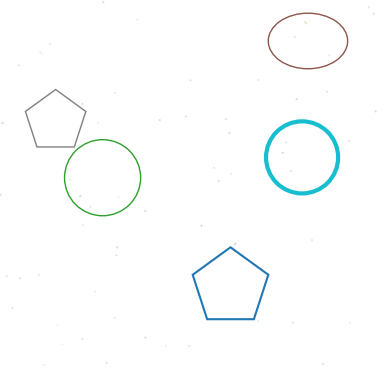[{"shape": "pentagon", "thickness": 1.5, "radius": 0.52, "center": [0.599, 0.254]}, {"shape": "circle", "thickness": 1, "radius": 0.49, "center": [0.266, 0.538]}, {"shape": "oval", "thickness": 1, "radius": 0.52, "center": [0.8, 0.894]}, {"shape": "pentagon", "thickness": 1, "radius": 0.41, "center": [0.144, 0.685]}, {"shape": "circle", "thickness": 3, "radius": 0.47, "center": [0.785, 0.591]}]